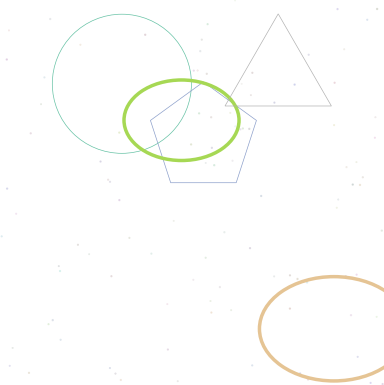[{"shape": "circle", "thickness": 0.5, "radius": 0.9, "center": [0.317, 0.782]}, {"shape": "pentagon", "thickness": 0.5, "radius": 0.72, "center": [0.528, 0.642]}, {"shape": "oval", "thickness": 2.5, "radius": 0.75, "center": [0.471, 0.688]}, {"shape": "oval", "thickness": 2.5, "radius": 0.97, "center": [0.867, 0.146]}, {"shape": "triangle", "thickness": 0.5, "radius": 0.8, "center": [0.723, 0.804]}]